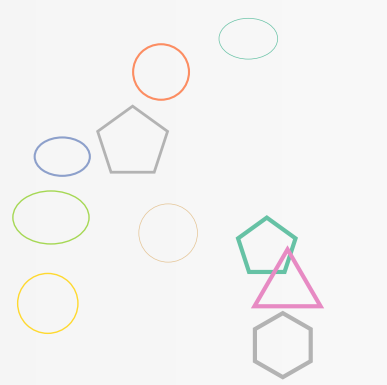[{"shape": "oval", "thickness": 0.5, "radius": 0.38, "center": [0.641, 0.899]}, {"shape": "pentagon", "thickness": 3, "radius": 0.39, "center": [0.689, 0.357]}, {"shape": "circle", "thickness": 1.5, "radius": 0.36, "center": [0.416, 0.813]}, {"shape": "oval", "thickness": 1.5, "radius": 0.36, "center": [0.161, 0.593]}, {"shape": "triangle", "thickness": 3, "radius": 0.49, "center": [0.742, 0.254]}, {"shape": "oval", "thickness": 1, "radius": 0.49, "center": [0.131, 0.435]}, {"shape": "circle", "thickness": 1, "radius": 0.39, "center": [0.123, 0.212]}, {"shape": "circle", "thickness": 0.5, "radius": 0.38, "center": [0.434, 0.395]}, {"shape": "pentagon", "thickness": 2, "radius": 0.47, "center": [0.342, 0.629]}, {"shape": "hexagon", "thickness": 3, "radius": 0.42, "center": [0.73, 0.103]}]